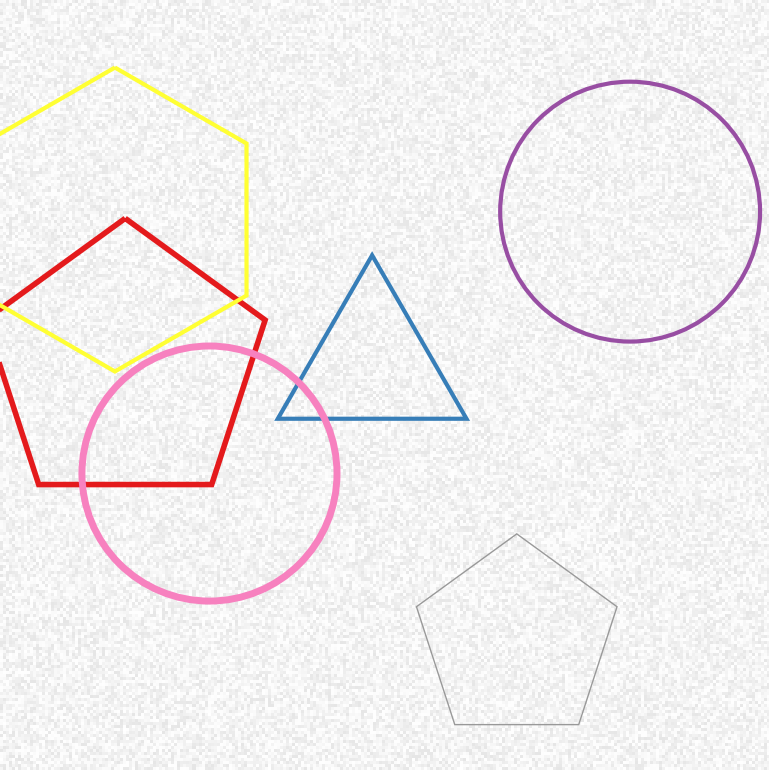[{"shape": "pentagon", "thickness": 2, "radius": 0.96, "center": [0.163, 0.525]}, {"shape": "triangle", "thickness": 1.5, "radius": 0.71, "center": [0.483, 0.527]}, {"shape": "circle", "thickness": 1.5, "radius": 0.84, "center": [0.818, 0.725]}, {"shape": "hexagon", "thickness": 1.5, "radius": 0.99, "center": [0.149, 0.715]}, {"shape": "circle", "thickness": 2.5, "radius": 0.83, "center": [0.272, 0.385]}, {"shape": "pentagon", "thickness": 0.5, "radius": 0.68, "center": [0.671, 0.17]}]